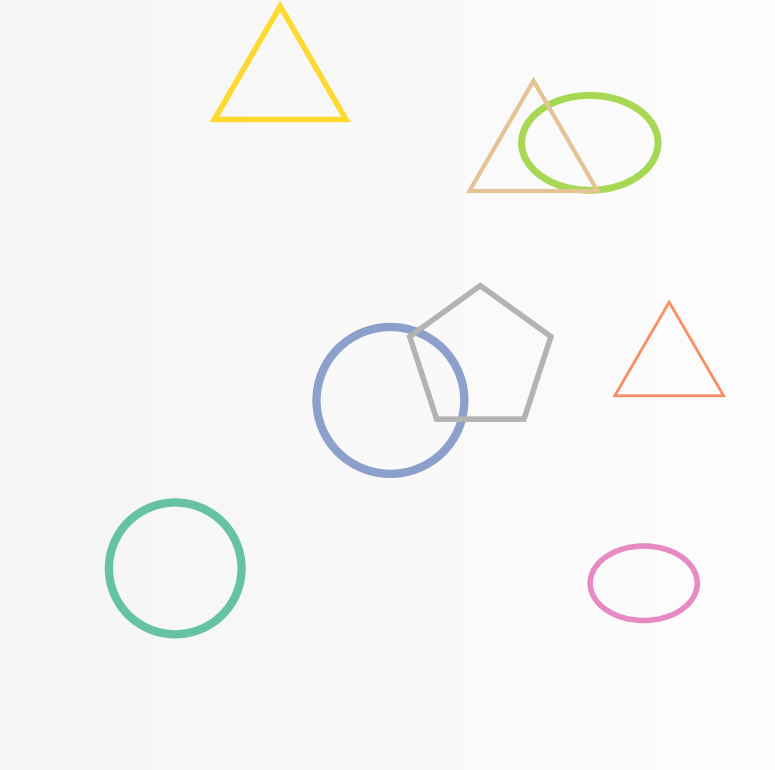[{"shape": "circle", "thickness": 3, "radius": 0.43, "center": [0.226, 0.262]}, {"shape": "triangle", "thickness": 1, "radius": 0.41, "center": [0.863, 0.527]}, {"shape": "circle", "thickness": 3, "radius": 0.48, "center": [0.504, 0.48]}, {"shape": "oval", "thickness": 2, "radius": 0.35, "center": [0.831, 0.243]}, {"shape": "oval", "thickness": 2.5, "radius": 0.44, "center": [0.761, 0.814]}, {"shape": "triangle", "thickness": 2, "radius": 0.49, "center": [0.362, 0.894]}, {"shape": "triangle", "thickness": 1.5, "radius": 0.48, "center": [0.688, 0.8]}, {"shape": "pentagon", "thickness": 2, "radius": 0.48, "center": [0.62, 0.533]}]